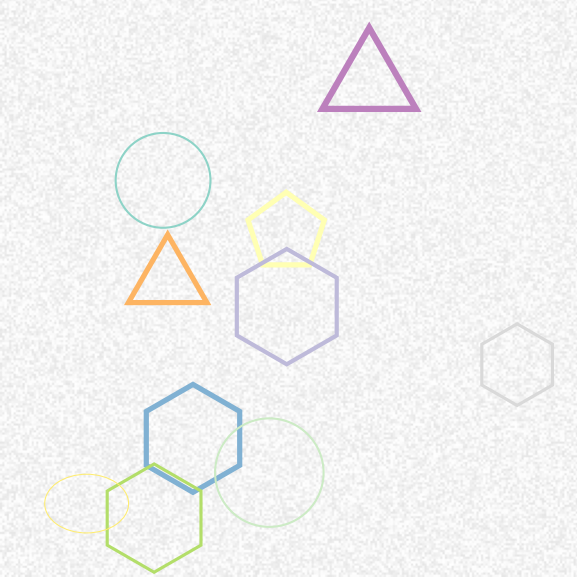[{"shape": "circle", "thickness": 1, "radius": 0.41, "center": [0.282, 0.687]}, {"shape": "pentagon", "thickness": 2.5, "radius": 0.35, "center": [0.496, 0.597]}, {"shape": "hexagon", "thickness": 2, "radius": 0.5, "center": [0.497, 0.468]}, {"shape": "hexagon", "thickness": 2.5, "radius": 0.47, "center": [0.334, 0.24]}, {"shape": "triangle", "thickness": 2.5, "radius": 0.39, "center": [0.29, 0.514]}, {"shape": "hexagon", "thickness": 1.5, "radius": 0.47, "center": [0.267, 0.102]}, {"shape": "hexagon", "thickness": 1.5, "radius": 0.35, "center": [0.895, 0.368]}, {"shape": "triangle", "thickness": 3, "radius": 0.47, "center": [0.639, 0.857]}, {"shape": "circle", "thickness": 1, "radius": 0.47, "center": [0.466, 0.181]}, {"shape": "oval", "thickness": 0.5, "radius": 0.36, "center": [0.15, 0.127]}]